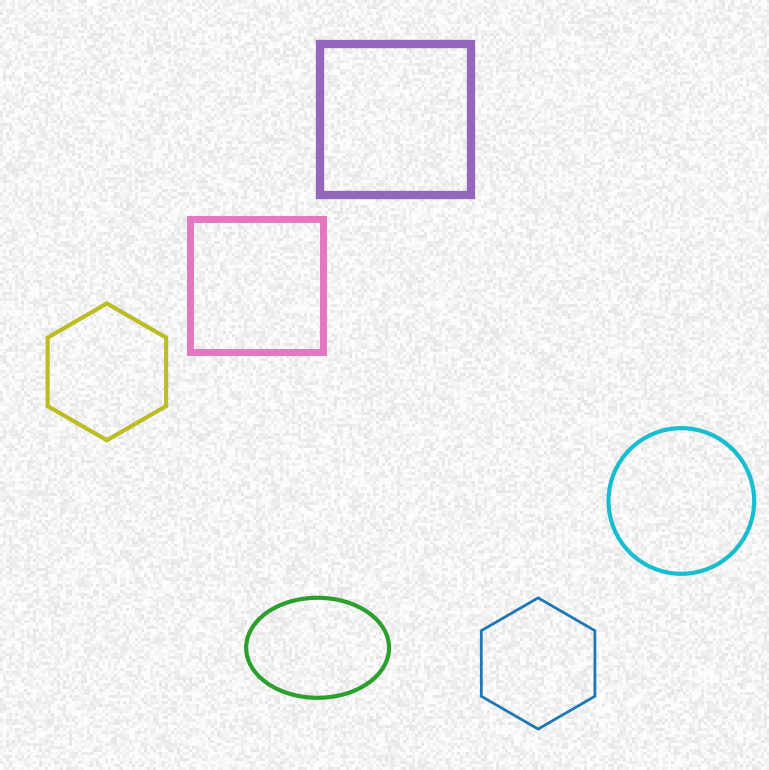[{"shape": "hexagon", "thickness": 1, "radius": 0.43, "center": [0.699, 0.138]}, {"shape": "oval", "thickness": 1.5, "radius": 0.46, "center": [0.412, 0.159]}, {"shape": "square", "thickness": 3, "radius": 0.49, "center": [0.514, 0.845]}, {"shape": "square", "thickness": 2.5, "radius": 0.43, "center": [0.333, 0.63]}, {"shape": "hexagon", "thickness": 1.5, "radius": 0.44, "center": [0.139, 0.517]}, {"shape": "circle", "thickness": 1.5, "radius": 0.47, "center": [0.885, 0.349]}]